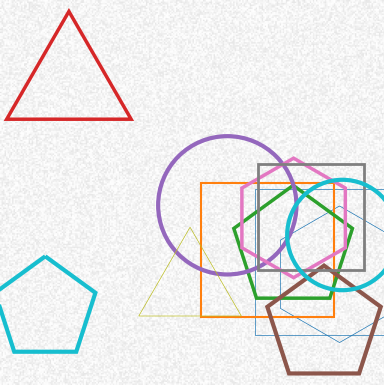[{"shape": "hexagon", "thickness": 0.5, "radius": 0.89, "center": [0.882, 0.288]}, {"shape": "square", "thickness": 0.5, "radius": 0.95, "center": [0.851, 0.319]}, {"shape": "square", "thickness": 1.5, "radius": 0.86, "center": [0.695, 0.351]}, {"shape": "pentagon", "thickness": 2.5, "radius": 0.81, "center": [0.761, 0.357]}, {"shape": "triangle", "thickness": 2.5, "radius": 0.93, "center": [0.179, 0.784]}, {"shape": "circle", "thickness": 3, "radius": 0.9, "center": [0.59, 0.467]}, {"shape": "pentagon", "thickness": 3, "radius": 0.77, "center": [0.842, 0.155]}, {"shape": "hexagon", "thickness": 2.5, "radius": 0.78, "center": [0.763, 0.434]}, {"shape": "square", "thickness": 2, "radius": 0.69, "center": [0.807, 0.436]}, {"shape": "triangle", "thickness": 0.5, "radius": 0.77, "center": [0.494, 0.256]}, {"shape": "circle", "thickness": 3, "radius": 0.72, "center": [0.889, 0.39]}, {"shape": "pentagon", "thickness": 3, "radius": 0.69, "center": [0.118, 0.197]}]